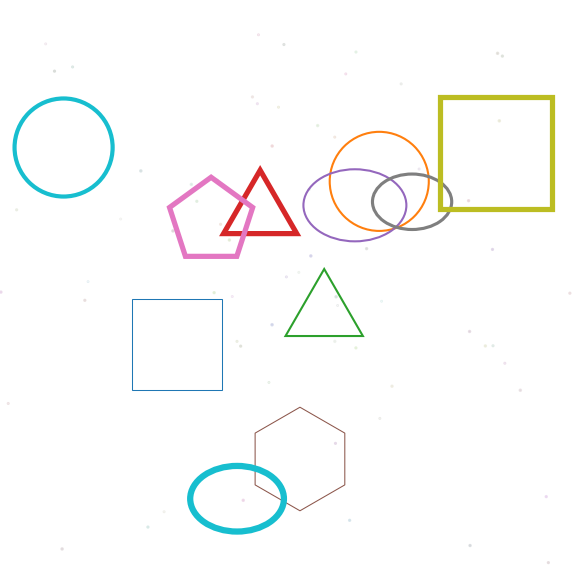[{"shape": "square", "thickness": 0.5, "radius": 0.39, "center": [0.307, 0.403]}, {"shape": "circle", "thickness": 1, "radius": 0.43, "center": [0.657, 0.685]}, {"shape": "triangle", "thickness": 1, "radius": 0.39, "center": [0.561, 0.456]}, {"shape": "triangle", "thickness": 2.5, "radius": 0.37, "center": [0.45, 0.631]}, {"shape": "oval", "thickness": 1, "radius": 0.45, "center": [0.615, 0.644]}, {"shape": "hexagon", "thickness": 0.5, "radius": 0.45, "center": [0.519, 0.204]}, {"shape": "pentagon", "thickness": 2.5, "radius": 0.38, "center": [0.366, 0.616]}, {"shape": "oval", "thickness": 1.5, "radius": 0.34, "center": [0.714, 0.65]}, {"shape": "square", "thickness": 2.5, "radius": 0.49, "center": [0.858, 0.735]}, {"shape": "oval", "thickness": 3, "radius": 0.41, "center": [0.411, 0.136]}, {"shape": "circle", "thickness": 2, "radius": 0.42, "center": [0.11, 0.744]}]